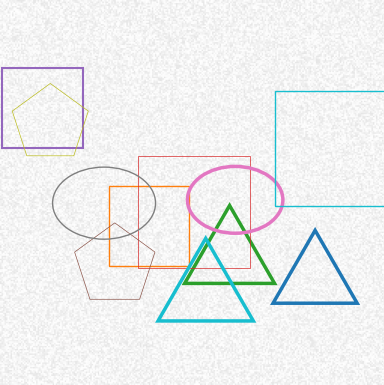[{"shape": "triangle", "thickness": 2.5, "radius": 0.63, "center": [0.818, 0.275]}, {"shape": "square", "thickness": 1, "radius": 0.52, "center": [0.387, 0.413]}, {"shape": "triangle", "thickness": 2.5, "radius": 0.67, "center": [0.596, 0.331]}, {"shape": "square", "thickness": 0.5, "radius": 0.73, "center": [0.504, 0.449]}, {"shape": "square", "thickness": 1.5, "radius": 0.52, "center": [0.11, 0.719]}, {"shape": "pentagon", "thickness": 0.5, "radius": 0.55, "center": [0.298, 0.311]}, {"shape": "oval", "thickness": 2.5, "radius": 0.62, "center": [0.611, 0.481]}, {"shape": "oval", "thickness": 1, "radius": 0.67, "center": [0.27, 0.472]}, {"shape": "pentagon", "thickness": 0.5, "radius": 0.52, "center": [0.131, 0.679]}, {"shape": "square", "thickness": 1, "radius": 0.74, "center": [0.863, 0.614]}, {"shape": "triangle", "thickness": 2.5, "radius": 0.71, "center": [0.534, 0.238]}]